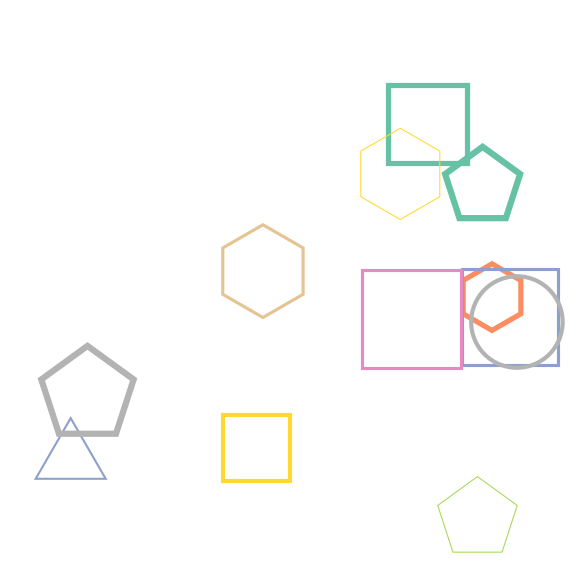[{"shape": "pentagon", "thickness": 3, "radius": 0.34, "center": [0.836, 0.677]}, {"shape": "square", "thickness": 2.5, "radius": 0.34, "center": [0.74, 0.784]}, {"shape": "hexagon", "thickness": 2.5, "radius": 0.29, "center": [0.852, 0.485]}, {"shape": "square", "thickness": 1.5, "radius": 0.42, "center": [0.883, 0.45]}, {"shape": "triangle", "thickness": 1, "radius": 0.35, "center": [0.122, 0.205]}, {"shape": "square", "thickness": 1.5, "radius": 0.42, "center": [0.712, 0.447]}, {"shape": "pentagon", "thickness": 0.5, "radius": 0.36, "center": [0.827, 0.102]}, {"shape": "square", "thickness": 2, "radius": 0.29, "center": [0.444, 0.223]}, {"shape": "hexagon", "thickness": 0.5, "radius": 0.39, "center": [0.693, 0.698]}, {"shape": "hexagon", "thickness": 1.5, "radius": 0.4, "center": [0.455, 0.53]}, {"shape": "pentagon", "thickness": 3, "radius": 0.42, "center": [0.151, 0.316]}, {"shape": "circle", "thickness": 2, "radius": 0.4, "center": [0.895, 0.442]}]